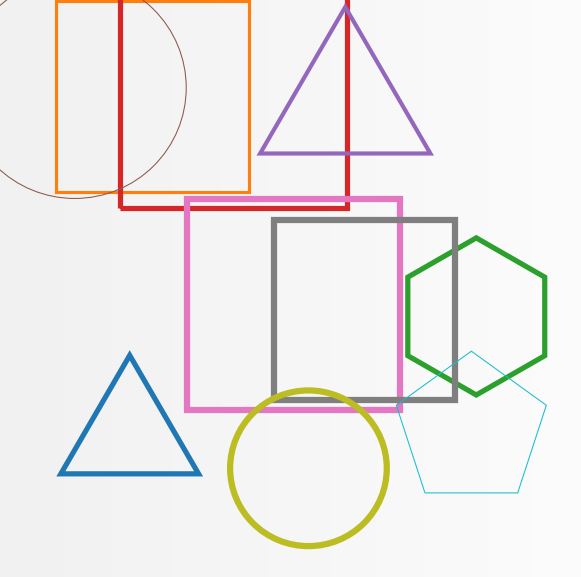[{"shape": "triangle", "thickness": 2.5, "radius": 0.68, "center": [0.223, 0.247]}, {"shape": "square", "thickness": 1.5, "radius": 0.83, "center": [0.262, 0.832]}, {"shape": "hexagon", "thickness": 2.5, "radius": 0.68, "center": [0.819, 0.451]}, {"shape": "square", "thickness": 2.5, "radius": 0.97, "center": [0.402, 0.834]}, {"shape": "triangle", "thickness": 2, "radius": 0.85, "center": [0.594, 0.818]}, {"shape": "circle", "thickness": 0.5, "radius": 0.96, "center": [0.129, 0.847]}, {"shape": "square", "thickness": 3, "radius": 0.91, "center": [0.505, 0.472]}, {"shape": "square", "thickness": 3, "radius": 0.78, "center": [0.627, 0.463]}, {"shape": "circle", "thickness": 3, "radius": 0.67, "center": [0.531, 0.188]}, {"shape": "pentagon", "thickness": 0.5, "radius": 0.68, "center": [0.811, 0.255]}]